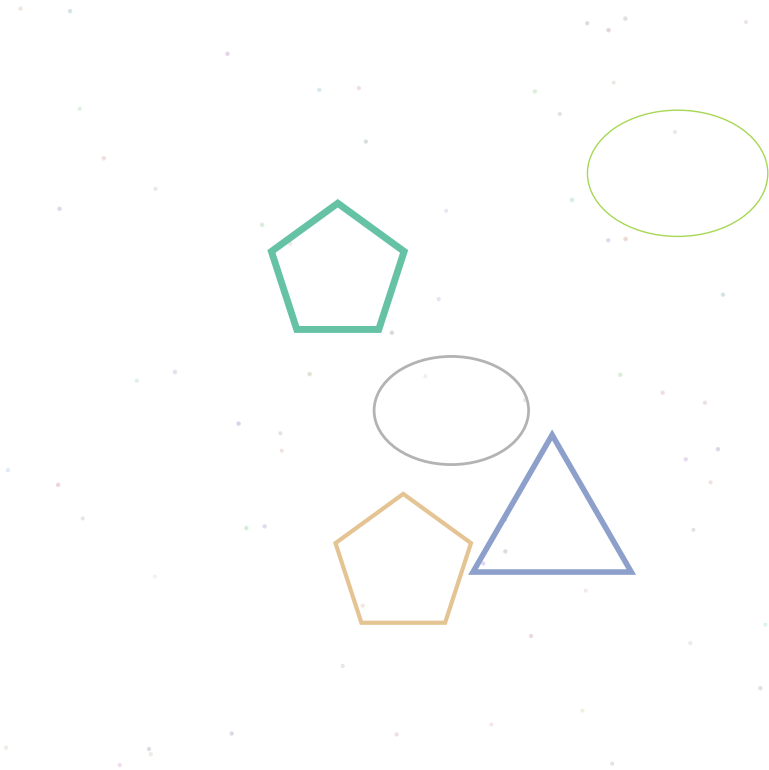[{"shape": "pentagon", "thickness": 2.5, "radius": 0.45, "center": [0.439, 0.645]}, {"shape": "triangle", "thickness": 2, "radius": 0.59, "center": [0.717, 0.316]}, {"shape": "oval", "thickness": 0.5, "radius": 0.59, "center": [0.88, 0.775]}, {"shape": "pentagon", "thickness": 1.5, "radius": 0.46, "center": [0.524, 0.266]}, {"shape": "oval", "thickness": 1, "radius": 0.5, "center": [0.586, 0.467]}]